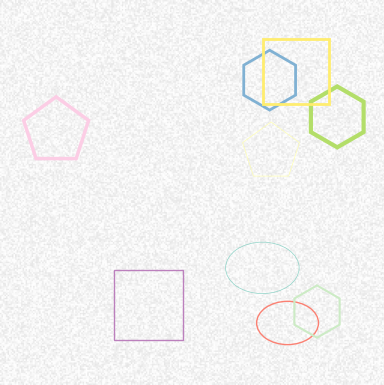[{"shape": "oval", "thickness": 0.5, "radius": 0.48, "center": [0.681, 0.304]}, {"shape": "pentagon", "thickness": 0.5, "radius": 0.39, "center": [0.704, 0.606]}, {"shape": "oval", "thickness": 1, "radius": 0.4, "center": [0.747, 0.161]}, {"shape": "hexagon", "thickness": 2, "radius": 0.39, "center": [0.7, 0.792]}, {"shape": "hexagon", "thickness": 3, "radius": 0.4, "center": [0.876, 0.696]}, {"shape": "pentagon", "thickness": 2.5, "radius": 0.44, "center": [0.146, 0.66]}, {"shape": "square", "thickness": 1, "radius": 0.45, "center": [0.386, 0.208]}, {"shape": "hexagon", "thickness": 1.5, "radius": 0.34, "center": [0.823, 0.191]}, {"shape": "square", "thickness": 2, "radius": 0.42, "center": [0.769, 0.815]}]